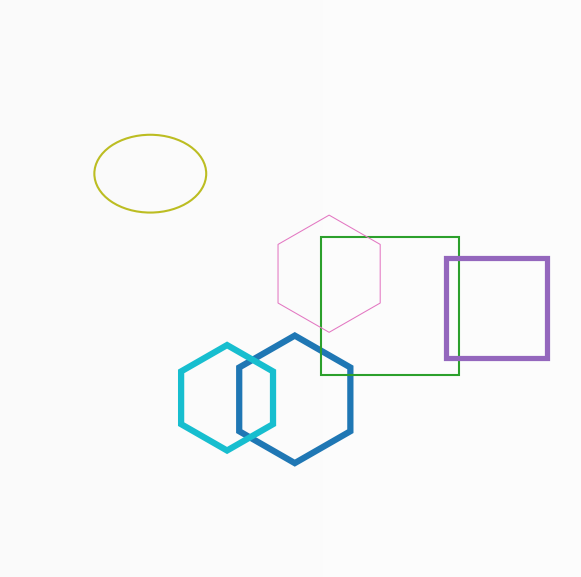[{"shape": "hexagon", "thickness": 3, "radius": 0.55, "center": [0.507, 0.308]}, {"shape": "square", "thickness": 1, "radius": 0.6, "center": [0.671, 0.469]}, {"shape": "square", "thickness": 2.5, "radius": 0.43, "center": [0.854, 0.466]}, {"shape": "hexagon", "thickness": 0.5, "radius": 0.51, "center": [0.566, 0.525]}, {"shape": "oval", "thickness": 1, "radius": 0.48, "center": [0.259, 0.698]}, {"shape": "hexagon", "thickness": 3, "radius": 0.46, "center": [0.391, 0.31]}]